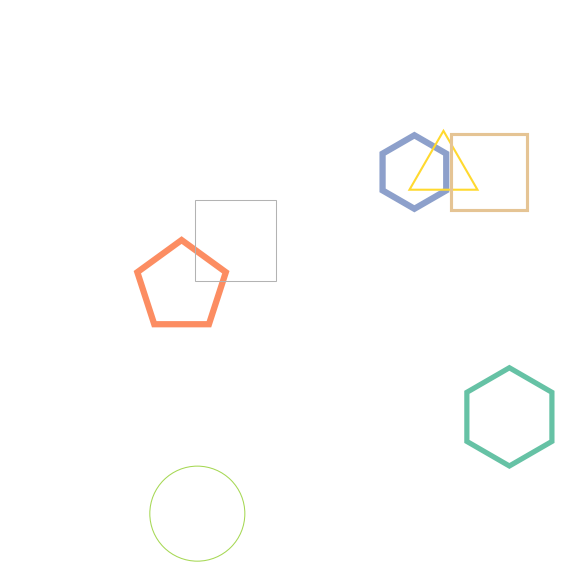[{"shape": "hexagon", "thickness": 2.5, "radius": 0.43, "center": [0.882, 0.277]}, {"shape": "pentagon", "thickness": 3, "radius": 0.4, "center": [0.314, 0.503]}, {"shape": "hexagon", "thickness": 3, "radius": 0.32, "center": [0.718, 0.701]}, {"shape": "circle", "thickness": 0.5, "radius": 0.41, "center": [0.342, 0.11]}, {"shape": "triangle", "thickness": 1, "radius": 0.34, "center": [0.768, 0.705]}, {"shape": "square", "thickness": 1.5, "radius": 0.33, "center": [0.847, 0.701]}, {"shape": "square", "thickness": 0.5, "radius": 0.35, "center": [0.408, 0.582]}]